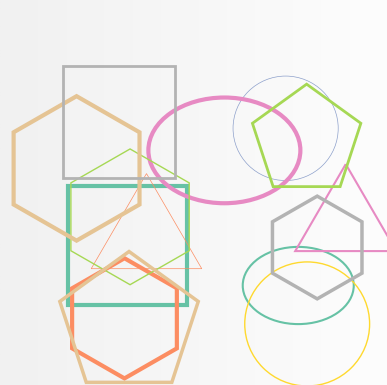[{"shape": "square", "thickness": 3, "radius": 0.77, "center": [0.329, 0.362]}, {"shape": "oval", "thickness": 1.5, "radius": 0.72, "center": [0.77, 0.258]}, {"shape": "hexagon", "thickness": 3, "radius": 0.78, "center": [0.321, 0.173]}, {"shape": "triangle", "thickness": 0.5, "radius": 0.82, "center": [0.378, 0.384]}, {"shape": "circle", "thickness": 0.5, "radius": 0.68, "center": [0.737, 0.667]}, {"shape": "triangle", "thickness": 1.5, "radius": 0.75, "center": [0.892, 0.423]}, {"shape": "oval", "thickness": 3, "radius": 0.98, "center": [0.579, 0.609]}, {"shape": "pentagon", "thickness": 2, "radius": 0.74, "center": [0.791, 0.634]}, {"shape": "hexagon", "thickness": 1, "radius": 0.88, "center": [0.336, 0.437]}, {"shape": "circle", "thickness": 1, "radius": 0.81, "center": [0.793, 0.159]}, {"shape": "pentagon", "thickness": 2.5, "radius": 0.94, "center": [0.333, 0.159]}, {"shape": "hexagon", "thickness": 3, "radius": 0.94, "center": [0.198, 0.563]}, {"shape": "hexagon", "thickness": 2.5, "radius": 0.67, "center": [0.819, 0.357]}, {"shape": "square", "thickness": 2, "radius": 0.73, "center": [0.307, 0.682]}]